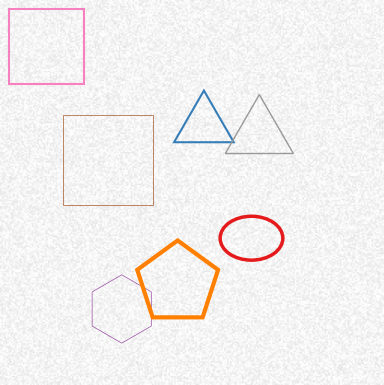[{"shape": "oval", "thickness": 2.5, "radius": 0.41, "center": [0.653, 0.381]}, {"shape": "triangle", "thickness": 1.5, "radius": 0.45, "center": [0.53, 0.675]}, {"shape": "hexagon", "thickness": 0.5, "radius": 0.44, "center": [0.316, 0.197]}, {"shape": "pentagon", "thickness": 3, "radius": 0.55, "center": [0.461, 0.265]}, {"shape": "square", "thickness": 0.5, "radius": 0.59, "center": [0.281, 0.585]}, {"shape": "square", "thickness": 1.5, "radius": 0.49, "center": [0.121, 0.879]}, {"shape": "triangle", "thickness": 1, "radius": 0.51, "center": [0.674, 0.652]}]